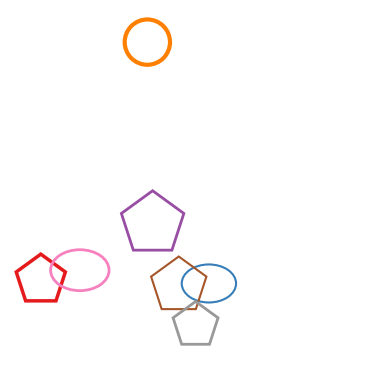[{"shape": "pentagon", "thickness": 2.5, "radius": 0.34, "center": [0.106, 0.273]}, {"shape": "oval", "thickness": 1.5, "radius": 0.35, "center": [0.543, 0.264]}, {"shape": "pentagon", "thickness": 2, "radius": 0.43, "center": [0.396, 0.419]}, {"shape": "circle", "thickness": 3, "radius": 0.29, "center": [0.383, 0.891]}, {"shape": "pentagon", "thickness": 1.5, "radius": 0.38, "center": [0.464, 0.258]}, {"shape": "oval", "thickness": 2, "radius": 0.38, "center": [0.207, 0.298]}, {"shape": "pentagon", "thickness": 2, "radius": 0.31, "center": [0.508, 0.155]}]